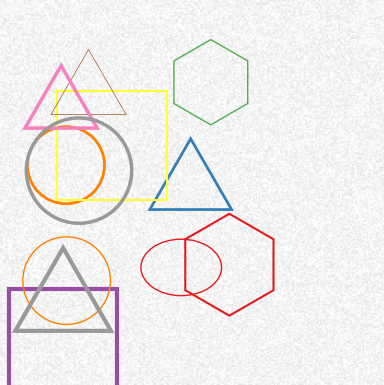[{"shape": "oval", "thickness": 1, "radius": 0.52, "center": [0.471, 0.305]}, {"shape": "hexagon", "thickness": 1.5, "radius": 0.66, "center": [0.596, 0.312]}, {"shape": "triangle", "thickness": 2, "radius": 0.61, "center": [0.495, 0.517]}, {"shape": "hexagon", "thickness": 1, "radius": 0.55, "center": [0.548, 0.786]}, {"shape": "square", "thickness": 3, "radius": 0.7, "center": [0.164, 0.11]}, {"shape": "circle", "thickness": 1, "radius": 0.57, "center": [0.173, 0.271]}, {"shape": "circle", "thickness": 2, "radius": 0.5, "center": [0.171, 0.571]}, {"shape": "square", "thickness": 1.5, "radius": 0.71, "center": [0.291, 0.622]}, {"shape": "triangle", "thickness": 0.5, "radius": 0.56, "center": [0.23, 0.759]}, {"shape": "triangle", "thickness": 2.5, "radius": 0.54, "center": [0.159, 0.721]}, {"shape": "triangle", "thickness": 3, "radius": 0.72, "center": [0.164, 0.212]}, {"shape": "circle", "thickness": 2.5, "radius": 0.68, "center": [0.205, 0.557]}]